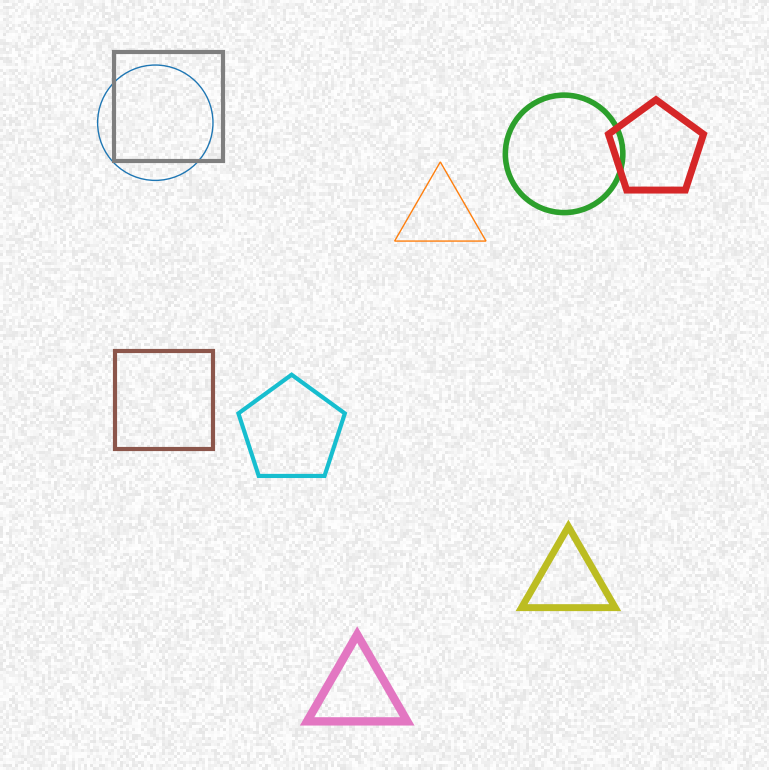[{"shape": "circle", "thickness": 0.5, "radius": 0.37, "center": [0.202, 0.841]}, {"shape": "triangle", "thickness": 0.5, "radius": 0.34, "center": [0.572, 0.721]}, {"shape": "circle", "thickness": 2, "radius": 0.38, "center": [0.733, 0.8]}, {"shape": "pentagon", "thickness": 2.5, "radius": 0.32, "center": [0.852, 0.806]}, {"shape": "square", "thickness": 1.5, "radius": 0.32, "center": [0.213, 0.481]}, {"shape": "triangle", "thickness": 3, "radius": 0.38, "center": [0.464, 0.101]}, {"shape": "square", "thickness": 1.5, "radius": 0.35, "center": [0.219, 0.862]}, {"shape": "triangle", "thickness": 2.5, "radius": 0.35, "center": [0.738, 0.246]}, {"shape": "pentagon", "thickness": 1.5, "radius": 0.36, "center": [0.379, 0.441]}]